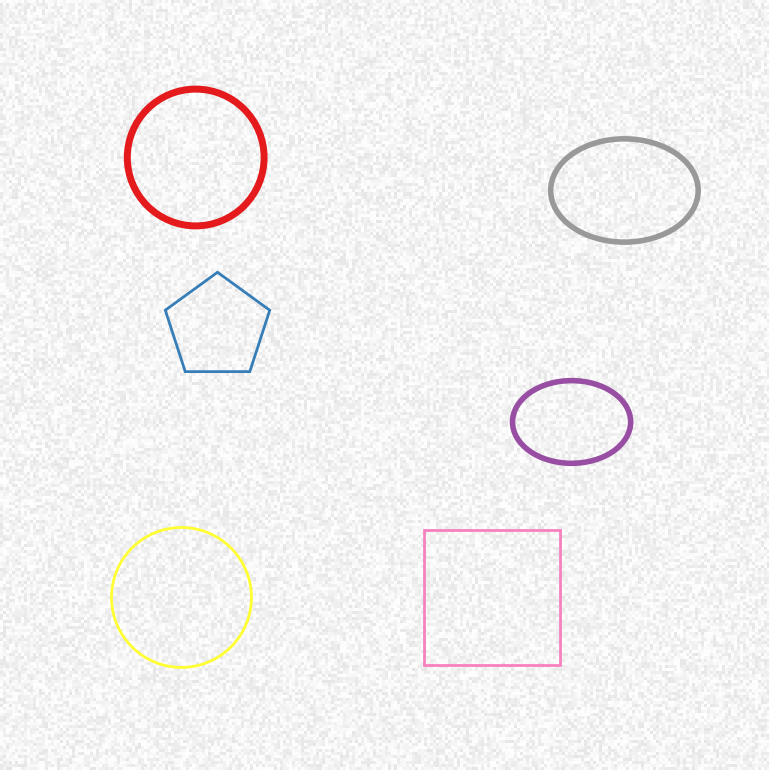[{"shape": "circle", "thickness": 2.5, "radius": 0.44, "center": [0.254, 0.795]}, {"shape": "pentagon", "thickness": 1, "radius": 0.36, "center": [0.282, 0.575]}, {"shape": "oval", "thickness": 2, "radius": 0.38, "center": [0.742, 0.452]}, {"shape": "circle", "thickness": 1, "radius": 0.45, "center": [0.236, 0.224]}, {"shape": "square", "thickness": 1, "radius": 0.44, "center": [0.639, 0.224]}, {"shape": "oval", "thickness": 2, "radius": 0.48, "center": [0.811, 0.753]}]